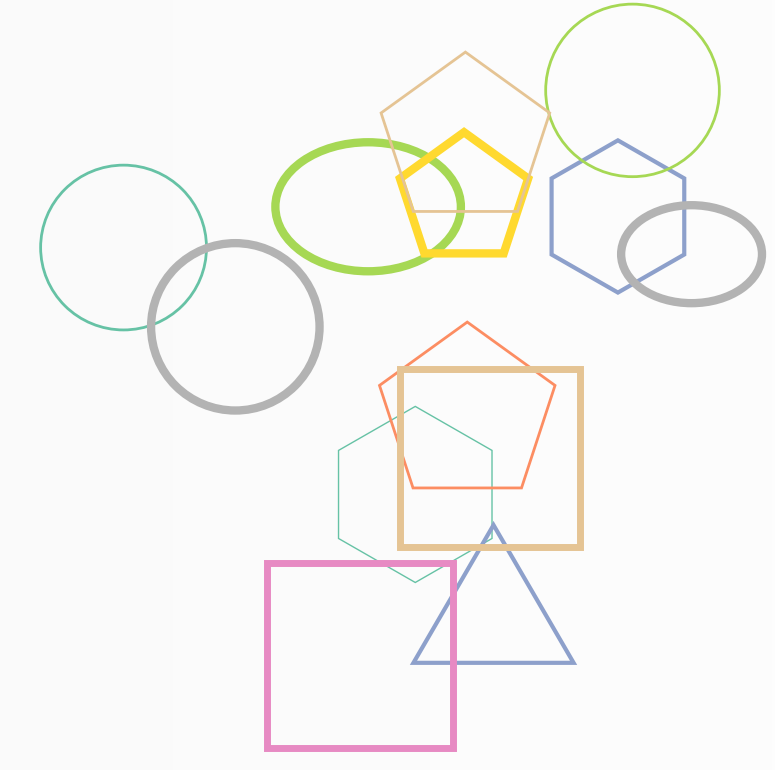[{"shape": "hexagon", "thickness": 0.5, "radius": 0.57, "center": [0.536, 0.358]}, {"shape": "circle", "thickness": 1, "radius": 0.54, "center": [0.159, 0.679]}, {"shape": "pentagon", "thickness": 1, "radius": 0.6, "center": [0.603, 0.463]}, {"shape": "hexagon", "thickness": 1.5, "radius": 0.49, "center": [0.797, 0.719]}, {"shape": "triangle", "thickness": 1.5, "radius": 0.6, "center": [0.637, 0.199]}, {"shape": "square", "thickness": 2.5, "radius": 0.6, "center": [0.465, 0.148]}, {"shape": "circle", "thickness": 1, "radius": 0.56, "center": [0.816, 0.883]}, {"shape": "oval", "thickness": 3, "radius": 0.6, "center": [0.475, 0.731]}, {"shape": "pentagon", "thickness": 3, "radius": 0.43, "center": [0.599, 0.741]}, {"shape": "square", "thickness": 2.5, "radius": 0.58, "center": [0.632, 0.405]}, {"shape": "pentagon", "thickness": 1, "radius": 0.57, "center": [0.601, 0.818]}, {"shape": "oval", "thickness": 3, "radius": 0.45, "center": [0.892, 0.67]}, {"shape": "circle", "thickness": 3, "radius": 0.54, "center": [0.304, 0.576]}]